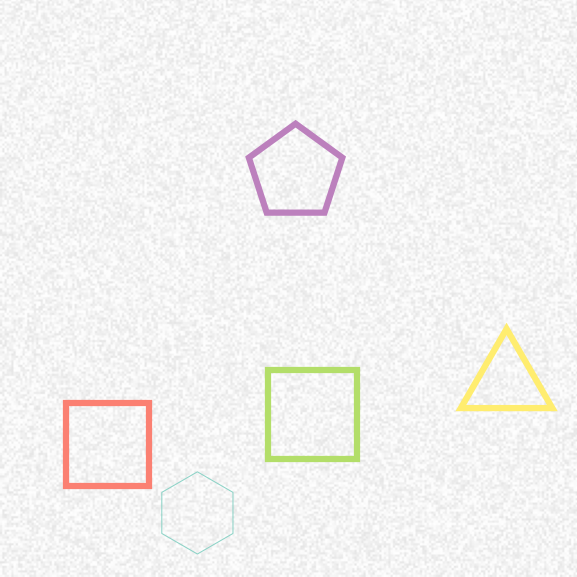[{"shape": "hexagon", "thickness": 0.5, "radius": 0.36, "center": [0.342, 0.111]}, {"shape": "square", "thickness": 3, "radius": 0.36, "center": [0.186, 0.23]}, {"shape": "square", "thickness": 3, "radius": 0.39, "center": [0.541, 0.281]}, {"shape": "pentagon", "thickness": 3, "radius": 0.43, "center": [0.512, 0.7]}, {"shape": "triangle", "thickness": 3, "radius": 0.46, "center": [0.877, 0.338]}]